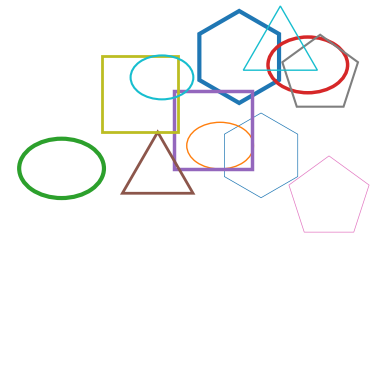[{"shape": "hexagon", "thickness": 0.5, "radius": 0.55, "center": [0.678, 0.596]}, {"shape": "hexagon", "thickness": 3, "radius": 0.6, "center": [0.621, 0.852]}, {"shape": "oval", "thickness": 1, "radius": 0.43, "center": [0.572, 0.622]}, {"shape": "oval", "thickness": 3, "radius": 0.55, "center": [0.16, 0.563]}, {"shape": "oval", "thickness": 2.5, "radius": 0.52, "center": [0.799, 0.831]}, {"shape": "square", "thickness": 2.5, "radius": 0.51, "center": [0.553, 0.663]}, {"shape": "triangle", "thickness": 2, "radius": 0.53, "center": [0.41, 0.551]}, {"shape": "pentagon", "thickness": 0.5, "radius": 0.55, "center": [0.855, 0.486]}, {"shape": "pentagon", "thickness": 1.5, "radius": 0.52, "center": [0.832, 0.806]}, {"shape": "square", "thickness": 2, "radius": 0.5, "center": [0.364, 0.756]}, {"shape": "triangle", "thickness": 1, "radius": 0.56, "center": [0.728, 0.873]}, {"shape": "oval", "thickness": 1.5, "radius": 0.41, "center": [0.421, 0.799]}]